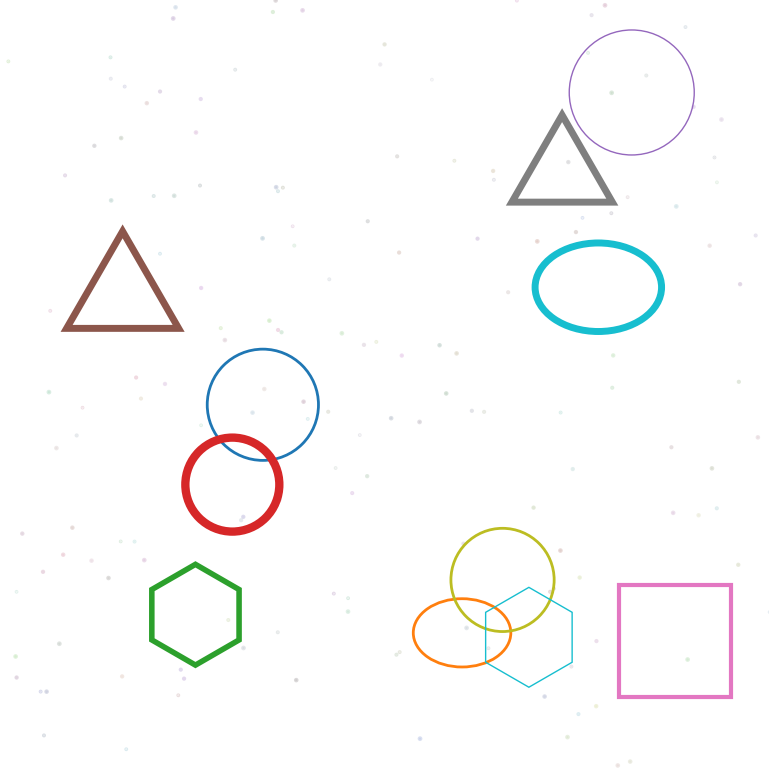[{"shape": "circle", "thickness": 1, "radius": 0.36, "center": [0.341, 0.474]}, {"shape": "oval", "thickness": 1, "radius": 0.32, "center": [0.6, 0.178]}, {"shape": "hexagon", "thickness": 2, "radius": 0.33, "center": [0.254, 0.202]}, {"shape": "circle", "thickness": 3, "radius": 0.31, "center": [0.302, 0.371]}, {"shape": "circle", "thickness": 0.5, "radius": 0.41, "center": [0.82, 0.88]}, {"shape": "triangle", "thickness": 2.5, "radius": 0.42, "center": [0.159, 0.616]}, {"shape": "square", "thickness": 1.5, "radius": 0.36, "center": [0.877, 0.168]}, {"shape": "triangle", "thickness": 2.5, "radius": 0.38, "center": [0.73, 0.775]}, {"shape": "circle", "thickness": 1, "radius": 0.34, "center": [0.653, 0.247]}, {"shape": "oval", "thickness": 2.5, "radius": 0.41, "center": [0.777, 0.627]}, {"shape": "hexagon", "thickness": 0.5, "radius": 0.32, "center": [0.687, 0.172]}]